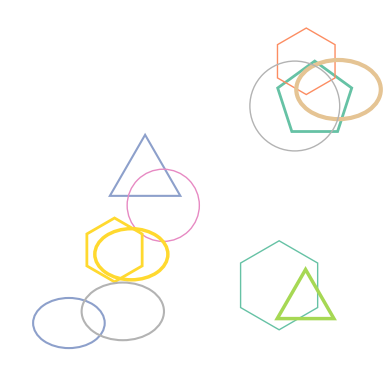[{"shape": "hexagon", "thickness": 1, "radius": 0.58, "center": [0.725, 0.259]}, {"shape": "pentagon", "thickness": 2, "radius": 0.51, "center": [0.817, 0.74]}, {"shape": "hexagon", "thickness": 1, "radius": 0.43, "center": [0.795, 0.841]}, {"shape": "triangle", "thickness": 1.5, "radius": 0.53, "center": [0.377, 0.544]}, {"shape": "oval", "thickness": 1.5, "radius": 0.47, "center": [0.179, 0.161]}, {"shape": "circle", "thickness": 1, "radius": 0.47, "center": [0.424, 0.467]}, {"shape": "triangle", "thickness": 2.5, "radius": 0.42, "center": [0.794, 0.215]}, {"shape": "hexagon", "thickness": 2, "radius": 0.41, "center": [0.297, 0.351]}, {"shape": "oval", "thickness": 2.5, "radius": 0.47, "center": [0.341, 0.34]}, {"shape": "oval", "thickness": 3, "radius": 0.55, "center": [0.879, 0.767]}, {"shape": "circle", "thickness": 1, "radius": 0.58, "center": [0.766, 0.725]}, {"shape": "oval", "thickness": 1.5, "radius": 0.53, "center": [0.319, 0.191]}]